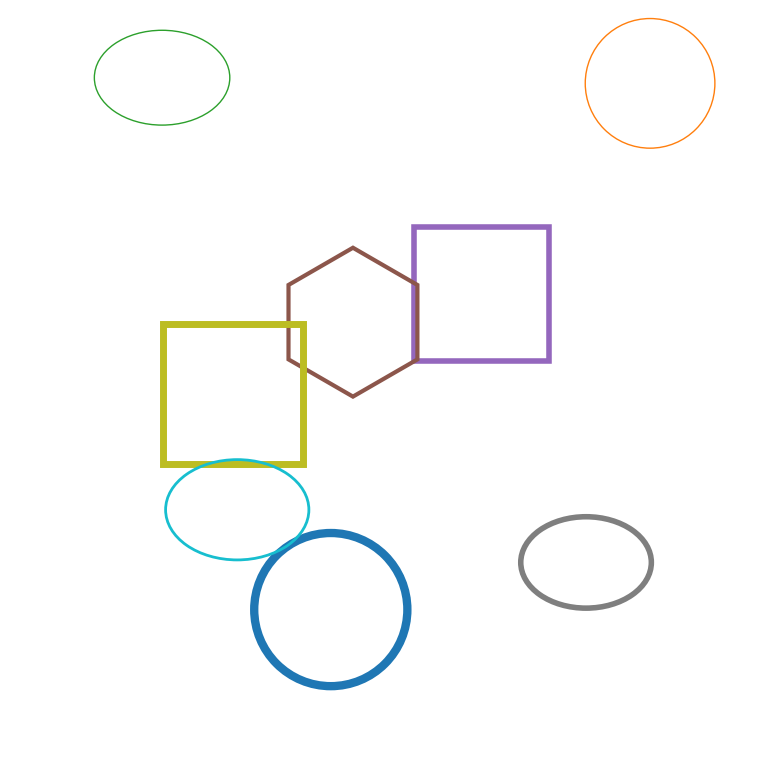[{"shape": "circle", "thickness": 3, "radius": 0.5, "center": [0.43, 0.208]}, {"shape": "circle", "thickness": 0.5, "radius": 0.42, "center": [0.844, 0.892]}, {"shape": "oval", "thickness": 0.5, "radius": 0.44, "center": [0.21, 0.899]}, {"shape": "square", "thickness": 2, "radius": 0.44, "center": [0.626, 0.618]}, {"shape": "hexagon", "thickness": 1.5, "radius": 0.48, "center": [0.458, 0.582]}, {"shape": "oval", "thickness": 2, "radius": 0.42, "center": [0.761, 0.27]}, {"shape": "square", "thickness": 2.5, "radius": 0.45, "center": [0.303, 0.488]}, {"shape": "oval", "thickness": 1, "radius": 0.47, "center": [0.308, 0.338]}]